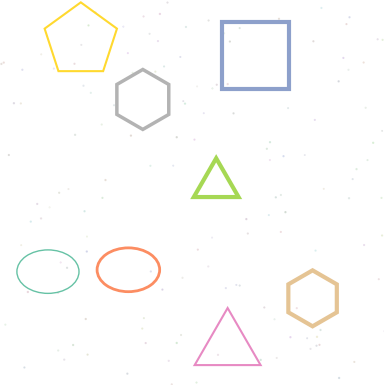[{"shape": "oval", "thickness": 1, "radius": 0.4, "center": [0.125, 0.294]}, {"shape": "oval", "thickness": 2, "radius": 0.41, "center": [0.333, 0.299]}, {"shape": "square", "thickness": 3, "radius": 0.43, "center": [0.664, 0.856]}, {"shape": "triangle", "thickness": 1.5, "radius": 0.49, "center": [0.591, 0.101]}, {"shape": "triangle", "thickness": 3, "radius": 0.34, "center": [0.562, 0.522]}, {"shape": "pentagon", "thickness": 1.5, "radius": 0.49, "center": [0.21, 0.895]}, {"shape": "hexagon", "thickness": 3, "radius": 0.36, "center": [0.812, 0.225]}, {"shape": "hexagon", "thickness": 2.5, "radius": 0.39, "center": [0.371, 0.742]}]